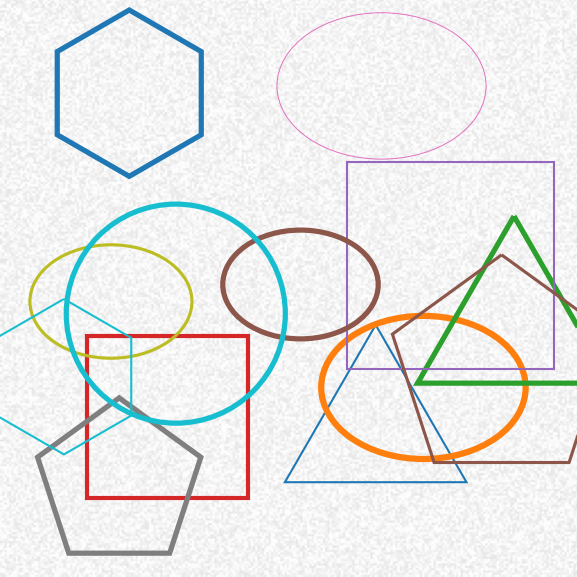[{"shape": "hexagon", "thickness": 2.5, "radius": 0.72, "center": [0.224, 0.838]}, {"shape": "triangle", "thickness": 1, "radius": 0.91, "center": [0.651, 0.255]}, {"shape": "oval", "thickness": 3, "radius": 0.89, "center": [0.733, 0.328]}, {"shape": "triangle", "thickness": 2.5, "radius": 0.96, "center": [0.89, 0.432]}, {"shape": "square", "thickness": 2, "radius": 0.7, "center": [0.291, 0.277]}, {"shape": "square", "thickness": 1, "radius": 0.9, "center": [0.779, 0.539]}, {"shape": "oval", "thickness": 2.5, "radius": 0.67, "center": [0.52, 0.507]}, {"shape": "pentagon", "thickness": 1.5, "radius": 0.99, "center": [0.869, 0.359]}, {"shape": "oval", "thickness": 0.5, "radius": 0.91, "center": [0.661, 0.85]}, {"shape": "pentagon", "thickness": 2.5, "radius": 0.74, "center": [0.206, 0.161]}, {"shape": "oval", "thickness": 1.5, "radius": 0.7, "center": [0.192, 0.477]}, {"shape": "hexagon", "thickness": 1, "radius": 0.67, "center": [0.111, 0.347]}, {"shape": "circle", "thickness": 2.5, "radius": 0.95, "center": [0.304, 0.456]}]